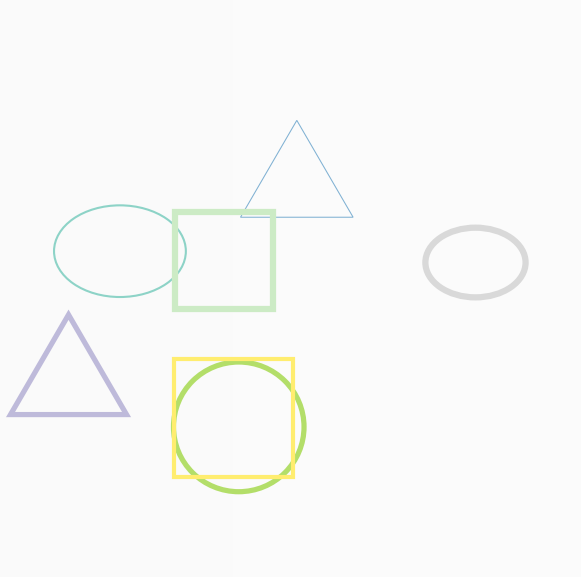[{"shape": "oval", "thickness": 1, "radius": 0.57, "center": [0.206, 0.564]}, {"shape": "triangle", "thickness": 2.5, "radius": 0.58, "center": [0.118, 0.339]}, {"shape": "triangle", "thickness": 0.5, "radius": 0.56, "center": [0.511, 0.679]}, {"shape": "circle", "thickness": 2.5, "radius": 0.56, "center": [0.411, 0.26]}, {"shape": "oval", "thickness": 3, "radius": 0.43, "center": [0.818, 0.545]}, {"shape": "square", "thickness": 3, "radius": 0.42, "center": [0.385, 0.548]}, {"shape": "square", "thickness": 2, "radius": 0.51, "center": [0.402, 0.276]}]